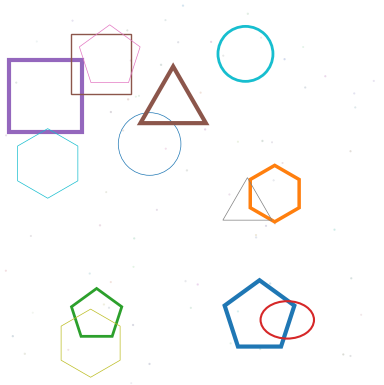[{"shape": "pentagon", "thickness": 3, "radius": 0.48, "center": [0.674, 0.177]}, {"shape": "circle", "thickness": 0.5, "radius": 0.41, "center": [0.389, 0.626]}, {"shape": "hexagon", "thickness": 2.5, "radius": 0.37, "center": [0.713, 0.497]}, {"shape": "pentagon", "thickness": 2, "radius": 0.34, "center": [0.251, 0.182]}, {"shape": "oval", "thickness": 1.5, "radius": 0.35, "center": [0.746, 0.169]}, {"shape": "square", "thickness": 3, "radius": 0.47, "center": [0.118, 0.751]}, {"shape": "square", "thickness": 1, "radius": 0.39, "center": [0.262, 0.834]}, {"shape": "triangle", "thickness": 3, "radius": 0.49, "center": [0.45, 0.729]}, {"shape": "pentagon", "thickness": 0.5, "radius": 0.41, "center": [0.285, 0.853]}, {"shape": "triangle", "thickness": 0.5, "radius": 0.37, "center": [0.643, 0.465]}, {"shape": "hexagon", "thickness": 0.5, "radius": 0.44, "center": [0.235, 0.109]}, {"shape": "hexagon", "thickness": 0.5, "radius": 0.45, "center": [0.124, 0.575]}, {"shape": "circle", "thickness": 2, "radius": 0.36, "center": [0.638, 0.86]}]